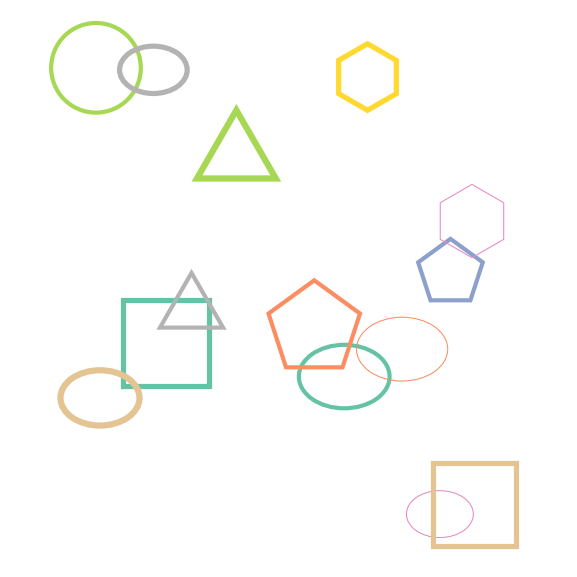[{"shape": "square", "thickness": 2.5, "radius": 0.37, "center": [0.288, 0.406]}, {"shape": "oval", "thickness": 2, "radius": 0.39, "center": [0.596, 0.347]}, {"shape": "oval", "thickness": 0.5, "radius": 0.39, "center": [0.696, 0.395]}, {"shape": "pentagon", "thickness": 2, "radius": 0.42, "center": [0.544, 0.43]}, {"shape": "pentagon", "thickness": 2, "radius": 0.29, "center": [0.78, 0.527]}, {"shape": "oval", "thickness": 0.5, "radius": 0.29, "center": [0.762, 0.109]}, {"shape": "hexagon", "thickness": 0.5, "radius": 0.32, "center": [0.817, 0.616]}, {"shape": "circle", "thickness": 2, "radius": 0.39, "center": [0.166, 0.882]}, {"shape": "triangle", "thickness": 3, "radius": 0.39, "center": [0.409, 0.73]}, {"shape": "hexagon", "thickness": 2.5, "radius": 0.29, "center": [0.636, 0.866]}, {"shape": "square", "thickness": 2.5, "radius": 0.36, "center": [0.821, 0.126]}, {"shape": "oval", "thickness": 3, "radius": 0.34, "center": [0.173, 0.31]}, {"shape": "oval", "thickness": 2.5, "radius": 0.29, "center": [0.266, 0.878]}, {"shape": "triangle", "thickness": 2, "radius": 0.32, "center": [0.332, 0.463]}]